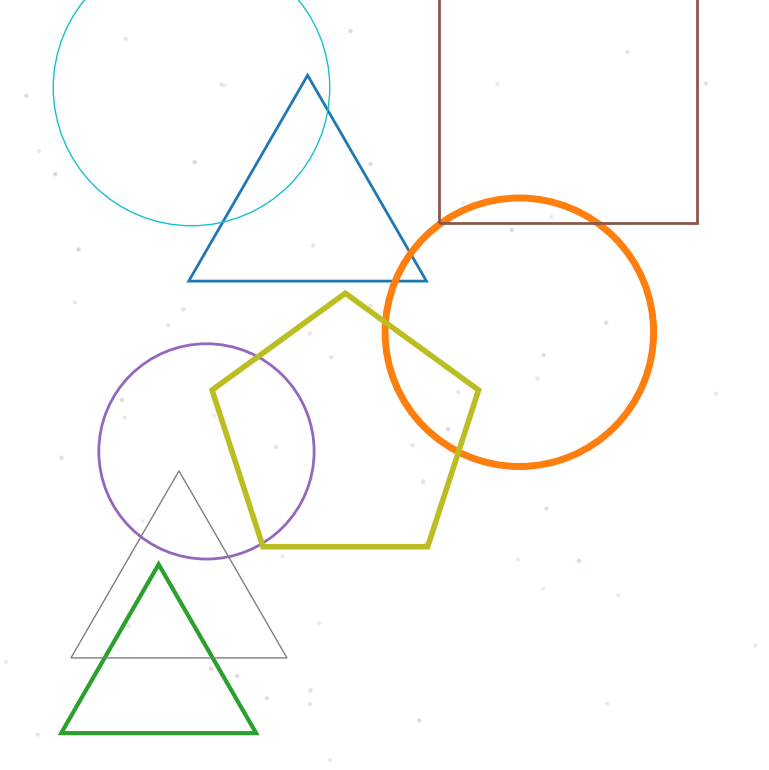[{"shape": "triangle", "thickness": 1, "radius": 0.89, "center": [0.399, 0.724]}, {"shape": "circle", "thickness": 2.5, "radius": 0.87, "center": [0.674, 0.569]}, {"shape": "triangle", "thickness": 1.5, "radius": 0.73, "center": [0.206, 0.121]}, {"shape": "circle", "thickness": 1, "radius": 0.7, "center": [0.268, 0.414]}, {"shape": "square", "thickness": 1, "radius": 0.84, "center": [0.738, 0.878]}, {"shape": "triangle", "thickness": 0.5, "radius": 0.81, "center": [0.232, 0.227]}, {"shape": "pentagon", "thickness": 2, "radius": 0.91, "center": [0.448, 0.437]}, {"shape": "circle", "thickness": 0.5, "radius": 0.9, "center": [0.249, 0.886]}]